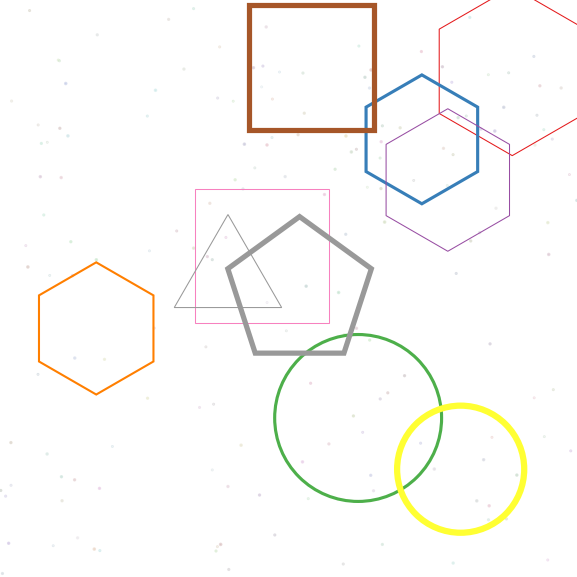[{"shape": "hexagon", "thickness": 0.5, "radius": 0.73, "center": [0.887, 0.876]}, {"shape": "hexagon", "thickness": 1.5, "radius": 0.56, "center": [0.73, 0.758]}, {"shape": "circle", "thickness": 1.5, "radius": 0.72, "center": [0.62, 0.275]}, {"shape": "hexagon", "thickness": 0.5, "radius": 0.62, "center": [0.775, 0.687]}, {"shape": "hexagon", "thickness": 1, "radius": 0.57, "center": [0.167, 0.43]}, {"shape": "circle", "thickness": 3, "radius": 0.55, "center": [0.798, 0.187]}, {"shape": "square", "thickness": 2.5, "radius": 0.54, "center": [0.539, 0.882]}, {"shape": "square", "thickness": 0.5, "radius": 0.58, "center": [0.454, 0.556]}, {"shape": "pentagon", "thickness": 2.5, "radius": 0.65, "center": [0.519, 0.493]}, {"shape": "triangle", "thickness": 0.5, "radius": 0.54, "center": [0.395, 0.52]}]